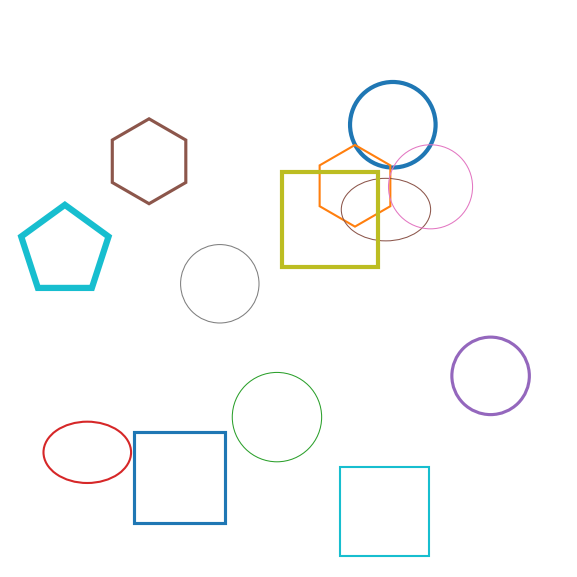[{"shape": "circle", "thickness": 2, "radius": 0.37, "center": [0.68, 0.783]}, {"shape": "square", "thickness": 1.5, "radius": 0.4, "center": [0.31, 0.172]}, {"shape": "hexagon", "thickness": 1, "radius": 0.35, "center": [0.615, 0.677]}, {"shape": "circle", "thickness": 0.5, "radius": 0.39, "center": [0.48, 0.277]}, {"shape": "oval", "thickness": 1, "radius": 0.38, "center": [0.151, 0.216]}, {"shape": "circle", "thickness": 1.5, "radius": 0.34, "center": [0.85, 0.348]}, {"shape": "oval", "thickness": 0.5, "radius": 0.39, "center": [0.668, 0.636]}, {"shape": "hexagon", "thickness": 1.5, "radius": 0.37, "center": [0.258, 0.72]}, {"shape": "circle", "thickness": 0.5, "radius": 0.36, "center": [0.746, 0.676]}, {"shape": "circle", "thickness": 0.5, "radius": 0.34, "center": [0.381, 0.508]}, {"shape": "square", "thickness": 2, "radius": 0.41, "center": [0.571, 0.619]}, {"shape": "square", "thickness": 1, "radius": 0.39, "center": [0.665, 0.113]}, {"shape": "pentagon", "thickness": 3, "radius": 0.4, "center": [0.112, 0.565]}]